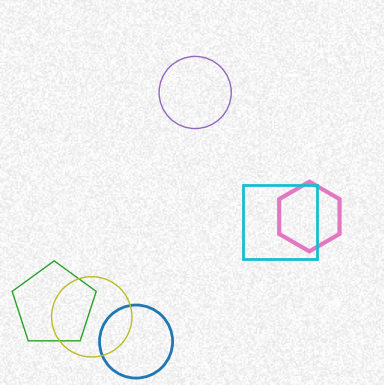[{"shape": "circle", "thickness": 2, "radius": 0.47, "center": [0.353, 0.113]}, {"shape": "pentagon", "thickness": 1, "radius": 0.57, "center": [0.141, 0.208]}, {"shape": "circle", "thickness": 1, "radius": 0.47, "center": [0.507, 0.76]}, {"shape": "hexagon", "thickness": 3, "radius": 0.45, "center": [0.804, 0.438]}, {"shape": "circle", "thickness": 1, "radius": 0.52, "center": [0.238, 0.177]}, {"shape": "square", "thickness": 2, "radius": 0.48, "center": [0.728, 0.423]}]